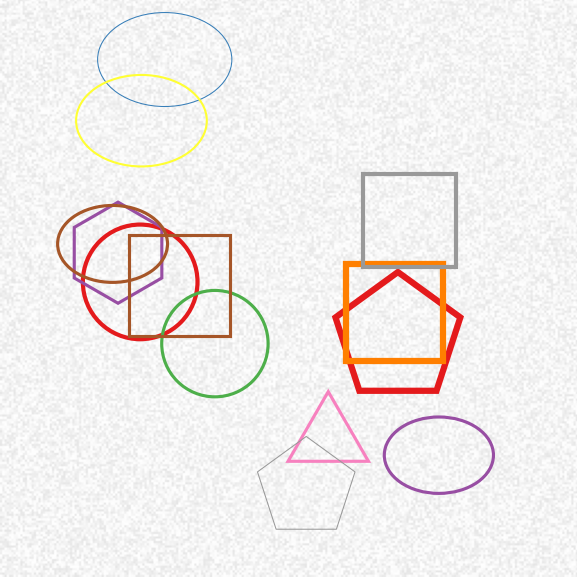[{"shape": "pentagon", "thickness": 3, "radius": 0.57, "center": [0.689, 0.414]}, {"shape": "circle", "thickness": 2, "radius": 0.5, "center": [0.243, 0.511]}, {"shape": "oval", "thickness": 0.5, "radius": 0.58, "center": [0.285, 0.896]}, {"shape": "circle", "thickness": 1.5, "radius": 0.46, "center": [0.372, 0.404]}, {"shape": "oval", "thickness": 1.5, "radius": 0.47, "center": [0.76, 0.211]}, {"shape": "hexagon", "thickness": 1.5, "radius": 0.44, "center": [0.204, 0.562]}, {"shape": "square", "thickness": 3, "radius": 0.42, "center": [0.683, 0.458]}, {"shape": "oval", "thickness": 1, "radius": 0.57, "center": [0.245, 0.79]}, {"shape": "square", "thickness": 1.5, "radius": 0.44, "center": [0.311, 0.504]}, {"shape": "oval", "thickness": 1.5, "radius": 0.48, "center": [0.195, 0.577]}, {"shape": "triangle", "thickness": 1.5, "radius": 0.4, "center": [0.568, 0.241]}, {"shape": "square", "thickness": 2, "radius": 0.4, "center": [0.71, 0.617]}, {"shape": "pentagon", "thickness": 0.5, "radius": 0.44, "center": [0.53, 0.155]}]